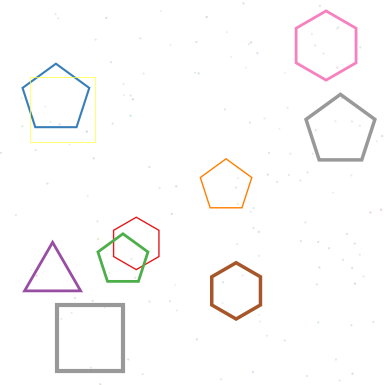[{"shape": "hexagon", "thickness": 1, "radius": 0.34, "center": [0.354, 0.368]}, {"shape": "pentagon", "thickness": 1.5, "radius": 0.46, "center": [0.145, 0.743]}, {"shape": "pentagon", "thickness": 2, "radius": 0.34, "center": [0.319, 0.324]}, {"shape": "triangle", "thickness": 2, "radius": 0.42, "center": [0.137, 0.287]}, {"shape": "pentagon", "thickness": 1, "radius": 0.35, "center": [0.587, 0.517]}, {"shape": "square", "thickness": 0.5, "radius": 0.42, "center": [0.163, 0.715]}, {"shape": "hexagon", "thickness": 2.5, "radius": 0.37, "center": [0.613, 0.244]}, {"shape": "hexagon", "thickness": 2, "radius": 0.45, "center": [0.847, 0.882]}, {"shape": "pentagon", "thickness": 2.5, "radius": 0.47, "center": [0.884, 0.661]}, {"shape": "square", "thickness": 3, "radius": 0.43, "center": [0.234, 0.121]}]